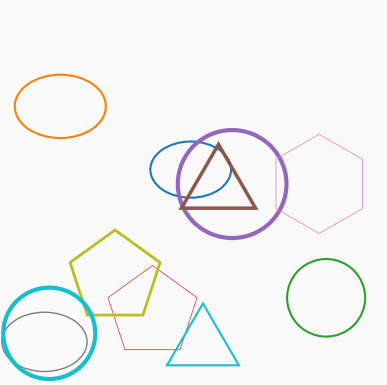[{"shape": "oval", "thickness": 1.5, "radius": 0.52, "center": [0.492, 0.559]}, {"shape": "oval", "thickness": 1.5, "radius": 0.59, "center": [0.156, 0.724]}, {"shape": "circle", "thickness": 1.5, "radius": 0.5, "center": [0.842, 0.226]}, {"shape": "pentagon", "thickness": 0.5, "radius": 0.6, "center": [0.394, 0.19]}, {"shape": "circle", "thickness": 3, "radius": 0.7, "center": [0.599, 0.522]}, {"shape": "triangle", "thickness": 2.5, "radius": 0.55, "center": [0.564, 0.515]}, {"shape": "hexagon", "thickness": 0.5, "radius": 0.64, "center": [0.824, 0.522]}, {"shape": "oval", "thickness": 1, "radius": 0.55, "center": [0.115, 0.112]}, {"shape": "pentagon", "thickness": 2, "radius": 0.61, "center": [0.297, 0.28]}, {"shape": "triangle", "thickness": 1.5, "radius": 0.54, "center": [0.524, 0.105]}, {"shape": "circle", "thickness": 3, "radius": 0.59, "center": [0.127, 0.134]}]